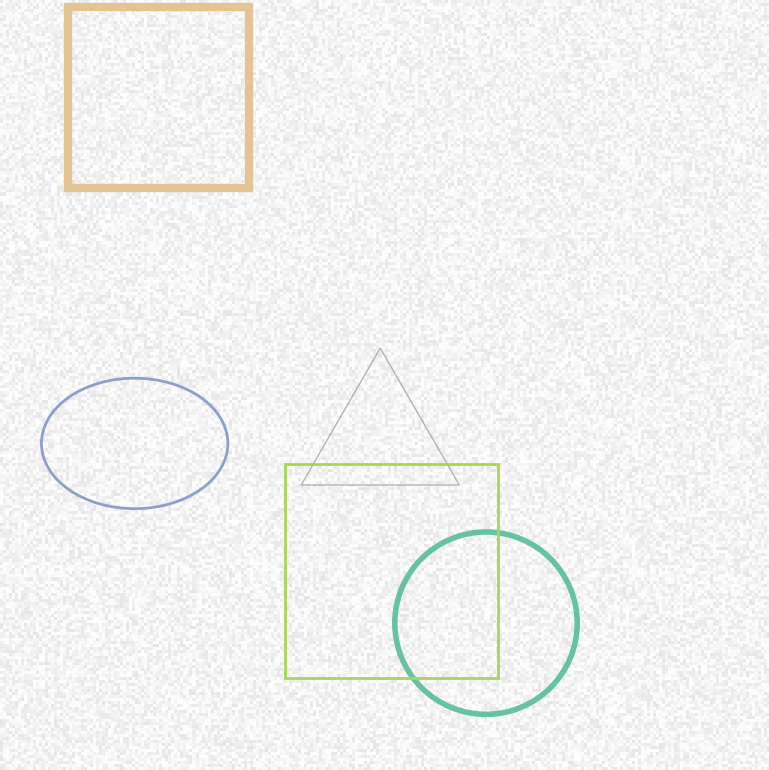[{"shape": "circle", "thickness": 2, "radius": 0.59, "center": [0.631, 0.191]}, {"shape": "oval", "thickness": 1, "radius": 0.61, "center": [0.175, 0.424]}, {"shape": "square", "thickness": 1, "radius": 0.69, "center": [0.508, 0.258]}, {"shape": "square", "thickness": 3, "radius": 0.59, "center": [0.206, 0.874]}, {"shape": "triangle", "thickness": 0.5, "radius": 0.59, "center": [0.494, 0.429]}]